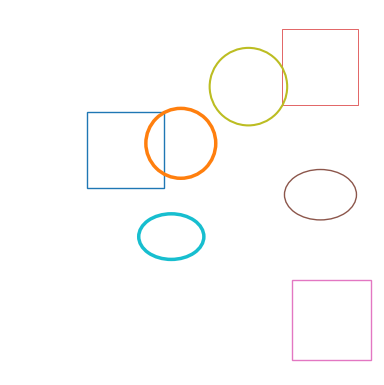[{"shape": "square", "thickness": 1, "radius": 0.49, "center": [0.326, 0.611]}, {"shape": "circle", "thickness": 2.5, "radius": 0.45, "center": [0.47, 0.628]}, {"shape": "square", "thickness": 0.5, "radius": 0.49, "center": [0.831, 0.826]}, {"shape": "oval", "thickness": 1, "radius": 0.47, "center": [0.832, 0.494]}, {"shape": "square", "thickness": 1, "radius": 0.51, "center": [0.861, 0.169]}, {"shape": "circle", "thickness": 1.5, "radius": 0.5, "center": [0.645, 0.775]}, {"shape": "oval", "thickness": 2.5, "radius": 0.42, "center": [0.445, 0.385]}]